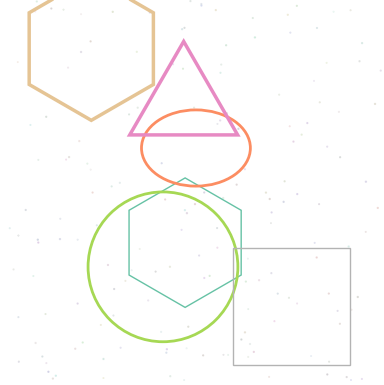[{"shape": "hexagon", "thickness": 1, "radius": 0.84, "center": [0.481, 0.37]}, {"shape": "oval", "thickness": 2, "radius": 0.71, "center": [0.509, 0.616]}, {"shape": "triangle", "thickness": 2.5, "radius": 0.81, "center": [0.477, 0.73]}, {"shape": "circle", "thickness": 2, "radius": 0.97, "center": [0.423, 0.307]}, {"shape": "hexagon", "thickness": 2.5, "radius": 0.93, "center": [0.237, 0.874]}, {"shape": "square", "thickness": 1, "radius": 0.76, "center": [0.757, 0.204]}]